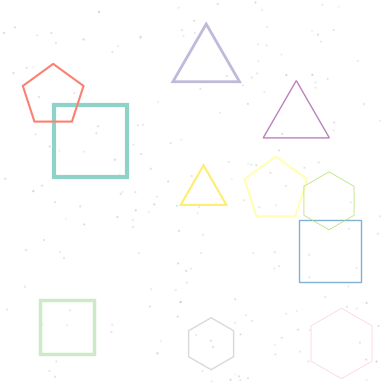[{"shape": "square", "thickness": 3, "radius": 0.47, "center": [0.235, 0.633]}, {"shape": "pentagon", "thickness": 1.5, "radius": 0.43, "center": [0.716, 0.508]}, {"shape": "triangle", "thickness": 2, "radius": 0.5, "center": [0.536, 0.838]}, {"shape": "pentagon", "thickness": 1.5, "radius": 0.41, "center": [0.138, 0.751]}, {"shape": "square", "thickness": 1, "radius": 0.4, "center": [0.857, 0.347]}, {"shape": "hexagon", "thickness": 0.5, "radius": 0.38, "center": [0.855, 0.478]}, {"shape": "hexagon", "thickness": 0.5, "radius": 0.46, "center": [0.887, 0.108]}, {"shape": "hexagon", "thickness": 1, "radius": 0.34, "center": [0.548, 0.107]}, {"shape": "triangle", "thickness": 1, "radius": 0.5, "center": [0.77, 0.691]}, {"shape": "square", "thickness": 2.5, "radius": 0.35, "center": [0.173, 0.15]}, {"shape": "triangle", "thickness": 1.5, "radius": 0.34, "center": [0.529, 0.502]}]